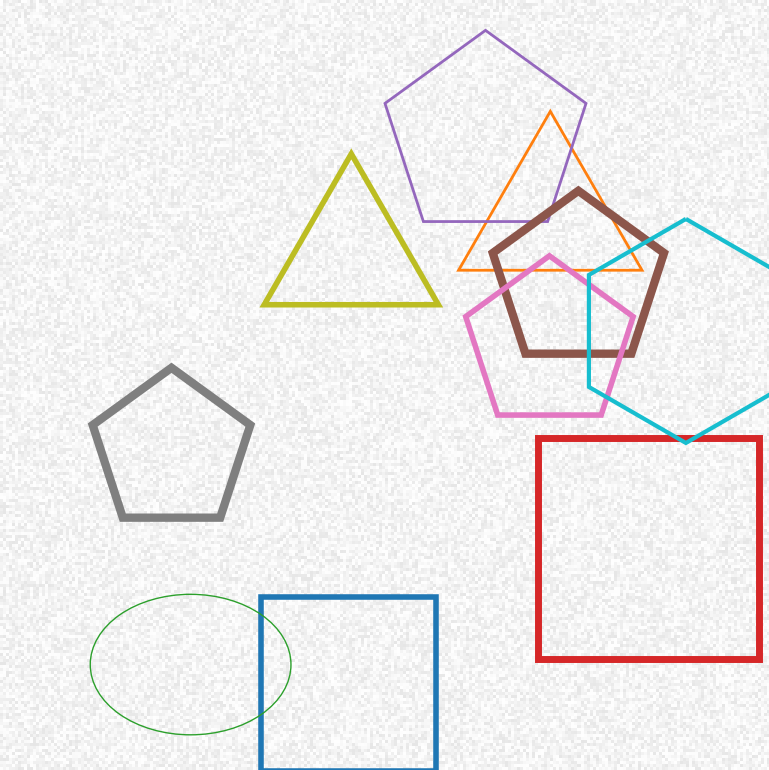[{"shape": "square", "thickness": 2, "radius": 0.57, "center": [0.452, 0.112]}, {"shape": "triangle", "thickness": 1, "radius": 0.69, "center": [0.715, 0.718]}, {"shape": "oval", "thickness": 0.5, "radius": 0.65, "center": [0.248, 0.137]}, {"shape": "square", "thickness": 2.5, "radius": 0.72, "center": [0.842, 0.287]}, {"shape": "pentagon", "thickness": 1, "radius": 0.69, "center": [0.631, 0.823]}, {"shape": "pentagon", "thickness": 3, "radius": 0.58, "center": [0.751, 0.635]}, {"shape": "pentagon", "thickness": 2, "radius": 0.57, "center": [0.714, 0.553]}, {"shape": "pentagon", "thickness": 3, "radius": 0.54, "center": [0.223, 0.415]}, {"shape": "triangle", "thickness": 2, "radius": 0.65, "center": [0.456, 0.67]}, {"shape": "hexagon", "thickness": 1.5, "radius": 0.73, "center": [0.891, 0.57]}]